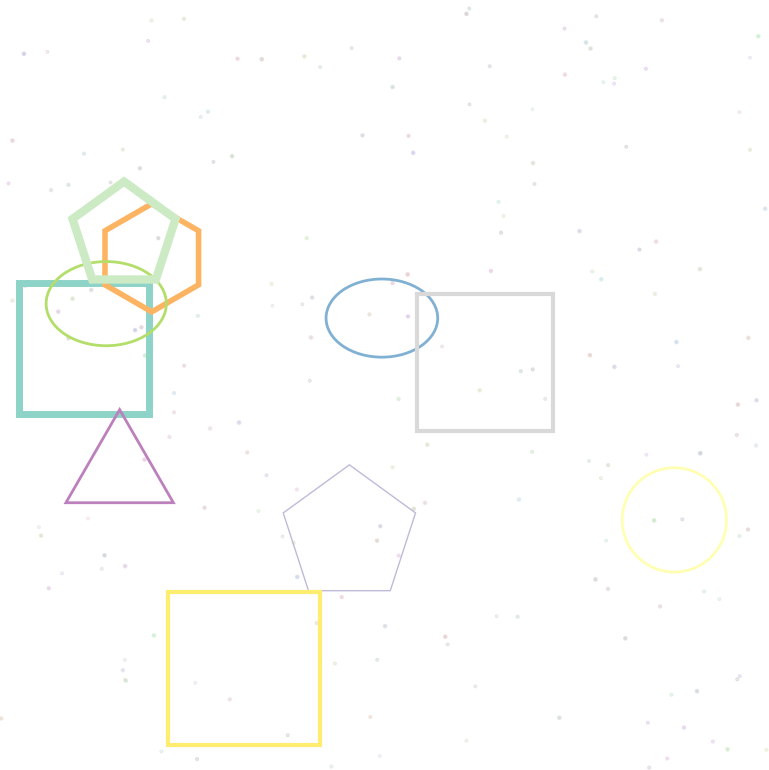[{"shape": "square", "thickness": 2.5, "radius": 0.42, "center": [0.109, 0.547]}, {"shape": "circle", "thickness": 1, "radius": 0.34, "center": [0.876, 0.325]}, {"shape": "pentagon", "thickness": 0.5, "radius": 0.45, "center": [0.454, 0.306]}, {"shape": "oval", "thickness": 1, "radius": 0.36, "center": [0.496, 0.587]}, {"shape": "hexagon", "thickness": 2, "radius": 0.35, "center": [0.197, 0.665]}, {"shape": "oval", "thickness": 1, "radius": 0.39, "center": [0.138, 0.606]}, {"shape": "square", "thickness": 1.5, "radius": 0.44, "center": [0.63, 0.529]}, {"shape": "triangle", "thickness": 1, "radius": 0.4, "center": [0.155, 0.387]}, {"shape": "pentagon", "thickness": 3, "radius": 0.35, "center": [0.161, 0.694]}, {"shape": "square", "thickness": 1.5, "radius": 0.49, "center": [0.317, 0.132]}]